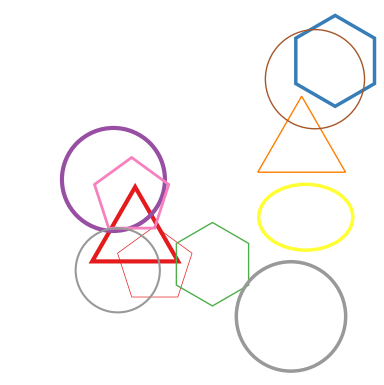[{"shape": "triangle", "thickness": 3, "radius": 0.64, "center": [0.351, 0.385]}, {"shape": "pentagon", "thickness": 0.5, "radius": 0.51, "center": [0.402, 0.311]}, {"shape": "hexagon", "thickness": 2.5, "radius": 0.59, "center": [0.871, 0.842]}, {"shape": "hexagon", "thickness": 1, "radius": 0.54, "center": [0.552, 0.314]}, {"shape": "circle", "thickness": 3, "radius": 0.67, "center": [0.295, 0.534]}, {"shape": "triangle", "thickness": 1, "radius": 0.66, "center": [0.784, 0.619]}, {"shape": "oval", "thickness": 2.5, "radius": 0.61, "center": [0.794, 0.436]}, {"shape": "circle", "thickness": 1, "radius": 0.64, "center": [0.818, 0.794]}, {"shape": "pentagon", "thickness": 2, "radius": 0.51, "center": [0.342, 0.49]}, {"shape": "circle", "thickness": 1.5, "radius": 0.55, "center": [0.306, 0.298]}, {"shape": "circle", "thickness": 2.5, "radius": 0.71, "center": [0.756, 0.178]}]